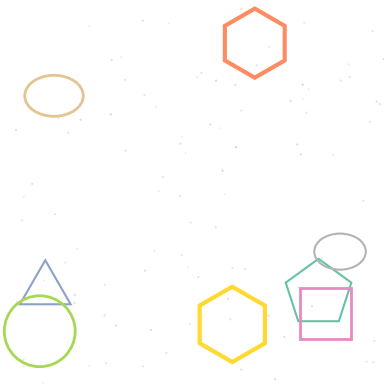[{"shape": "pentagon", "thickness": 1.5, "radius": 0.45, "center": [0.827, 0.238]}, {"shape": "hexagon", "thickness": 3, "radius": 0.45, "center": [0.662, 0.888]}, {"shape": "triangle", "thickness": 1.5, "radius": 0.38, "center": [0.118, 0.248]}, {"shape": "square", "thickness": 2, "radius": 0.33, "center": [0.845, 0.186]}, {"shape": "circle", "thickness": 2, "radius": 0.46, "center": [0.103, 0.14]}, {"shape": "hexagon", "thickness": 3, "radius": 0.49, "center": [0.603, 0.157]}, {"shape": "oval", "thickness": 2, "radius": 0.38, "center": [0.14, 0.751]}, {"shape": "oval", "thickness": 1.5, "radius": 0.33, "center": [0.883, 0.346]}]